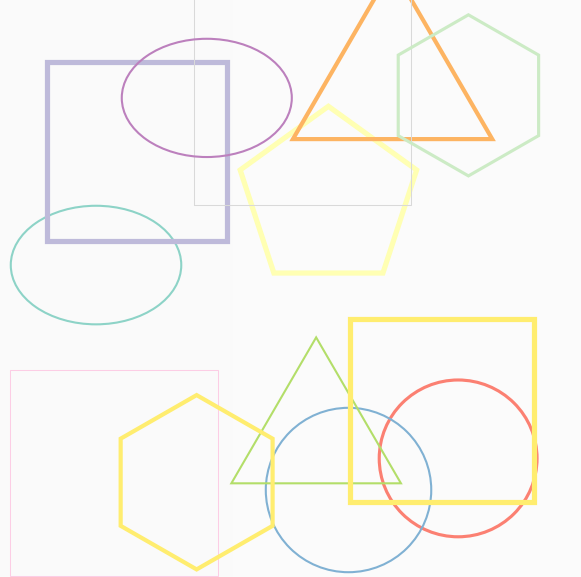[{"shape": "oval", "thickness": 1, "radius": 0.73, "center": [0.165, 0.54]}, {"shape": "pentagon", "thickness": 2.5, "radius": 0.8, "center": [0.565, 0.655]}, {"shape": "square", "thickness": 2.5, "radius": 0.77, "center": [0.236, 0.737]}, {"shape": "circle", "thickness": 1.5, "radius": 0.68, "center": [0.788, 0.205]}, {"shape": "circle", "thickness": 1, "radius": 0.71, "center": [0.6, 0.151]}, {"shape": "triangle", "thickness": 2, "radius": 0.99, "center": [0.675, 0.857]}, {"shape": "triangle", "thickness": 1, "radius": 0.84, "center": [0.544, 0.246]}, {"shape": "square", "thickness": 0.5, "radius": 0.9, "center": [0.197, 0.18]}, {"shape": "square", "thickness": 0.5, "radius": 0.93, "center": [0.521, 0.831]}, {"shape": "oval", "thickness": 1, "radius": 0.73, "center": [0.356, 0.83]}, {"shape": "hexagon", "thickness": 1.5, "radius": 0.7, "center": [0.806, 0.834]}, {"shape": "square", "thickness": 2.5, "radius": 0.79, "center": [0.761, 0.288]}, {"shape": "hexagon", "thickness": 2, "radius": 0.75, "center": [0.338, 0.164]}]